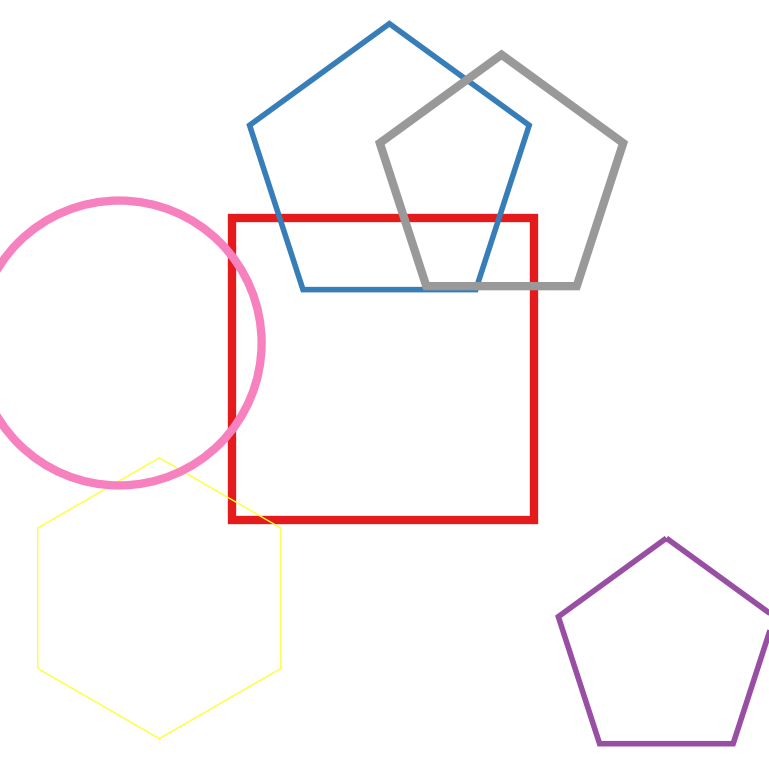[{"shape": "square", "thickness": 3, "radius": 0.98, "center": [0.497, 0.521]}, {"shape": "pentagon", "thickness": 2, "radius": 0.95, "center": [0.506, 0.778]}, {"shape": "pentagon", "thickness": 2, "radius": 0.74, "center": [0.865, 0.154]}, {"shape": "hexagon", "thickness": 0.5, "radius": 0.91, "center": [0.207, 0.223]}, {"shape": "circle", "thickness": 3, "radius": 0.92, "center": [0.155, 0.555]}, {"shape": "pentagon", "thickness": 3, "radius": 0.83, "center": [0.651, 0.763]}]